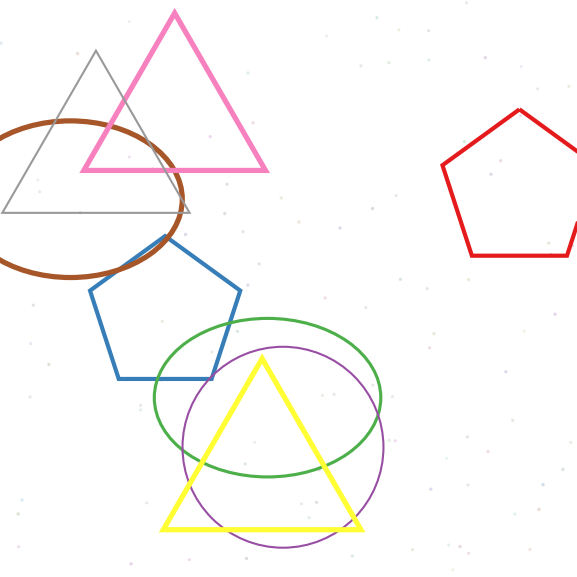[{"shape": "pentagon", "thickness": 2, "radius": 0.7, "center": [0.899, 0.67]}, {"shape": "pentagon", "thickness": 2, "radius": 0.68, "center": [0.286, 0.454]}, {"shape": "oval", "thickness": 1.5, "radius": 0.98, "center": [0.463, 0.311]}, {"shape": "circle", "thickness": 1, "radius": 0.87, "center": [0.49, 0.225]}, {"shape": "triangle", "thickness": 2.5, "radius": 0.99, "center": [0.454, 0.181]}, {"shape": "oval", "thickness": 2.5, "radius": 0.97, "center": [0.122, 0.654]}, {"shape": "triangle", "thickness": 2.5, "radius": 0.91, "center": [0.302, 0.795]}, {"shape": "triangle", "thickness": 1, "radius": 0.94, "center": [0.166, 0.724]}]